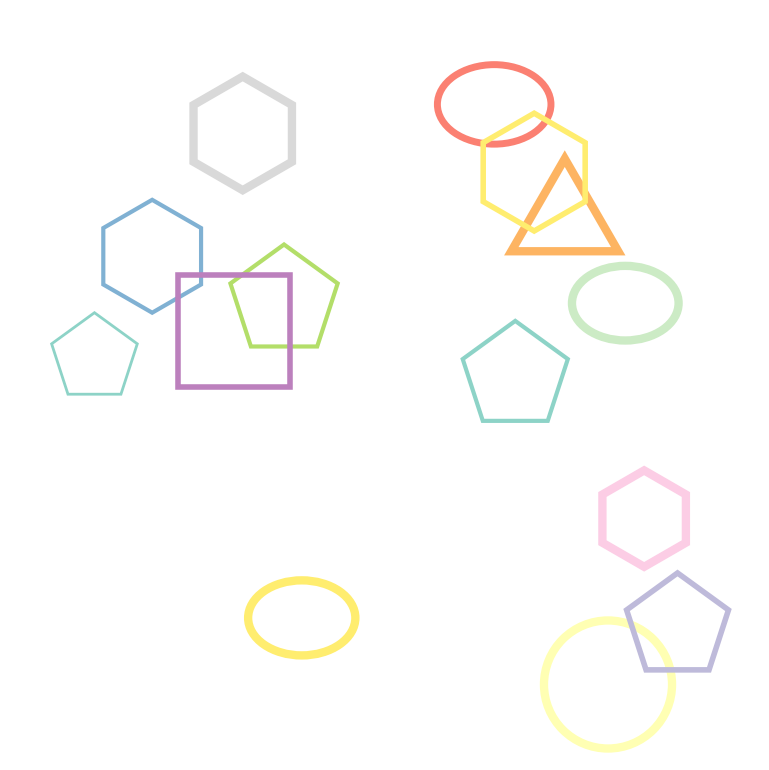[{"shape": "pentagon", "thickness": 1, "radius": 0.29, "center": [0.123, 0.535]}, {"shape": "pentagon", "thickness": 1.5, "radius": 0.36, "center": [0.669, 0.511]}, {"shape": "circle", "thickness": 3, "radius": 0.42, "center": [0.79, 0.111]}, {"shape": "pentagon", "thickness": 2, "radius": 0.35, "center": [0.88, 0.186]}, {"shape": "oval", "thickness": 2.5, "radius": 0.37, "center": [0.642, 0.864]}, {"shape": "hexagon", "thickness": 1.5, "radius": 0.37, "center": [0.198, 0.667]}, {"shape": "triangle", "thickness": 3, "radius": 0.4, "center": [0.733, 0.714]}, {"shape": "pentagon", "thickness": 1.5, "radius": 0.37, "center": [0.369, 0.609]}, {"shape": "hexagon", "thickness": 3, "radius": 0.31, "center": [0.837, 0.326]}, {"shape": "hexagon", "thickness": 3, "radius": 0.37, "center": [0.315, 0.827]}, {"shape": "square", "thickness": 2, "radius": 0.36, "center": [0.303, 0.57]}, {"shape": "oval", "thickness": 3, "radius": 0.35, "center": [0.812, 0.606]}, {"shape": "hexagon", "thickness": 2, "radius": 0.38, "center": [0.694, 0.776]}, {"shape": "oval", "thickness": 3, "radius": 0.35, "center": [0.392, 0.198]}]